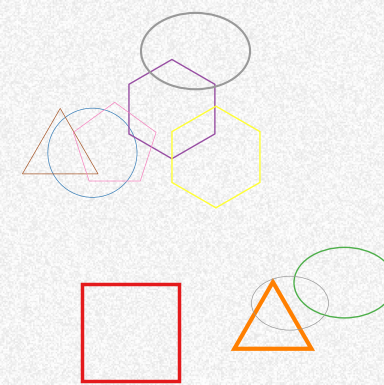[{"shape": "square", "thickness": 2.5, "radius": 0.63, "center": [0.339, 0.136]}, {"shape": "circle", "thickness": 0.5, "radius": 0.58, "center": [0.24, 0.603]}, {"shape": "oval", "thickness": 1, "radius": 0.65, "center": [0.895, 0.266]}, {"shape": "hexagon", "thickness": 1, "radius": 0.64, "center": [0.447, 0.717]}, {"shape": "triangle", "thickness": 3, "radius": 0.58, "center": [0.709, 0.152]}, {"shape": "hexagon", "thickness": 1, "radius": 0.66, "center": [0.561, 0.592]}, {"shape": "triangle", "thickness": 0.5, "radius": 0.57, "center": [0.156, 0.605]}, {"shape": "pentagon", "thickness": 0.5, "radius": 0.57, "center": [0.298, 0.621]}, {"shape": "oval", "thickness": 1.5, "radius": 0.71, "center": [0.508, 0.867]}, {"shape": "oval", "thickness": 0.5, "radius": 0.5, "center": [0.753, 0.212]}]